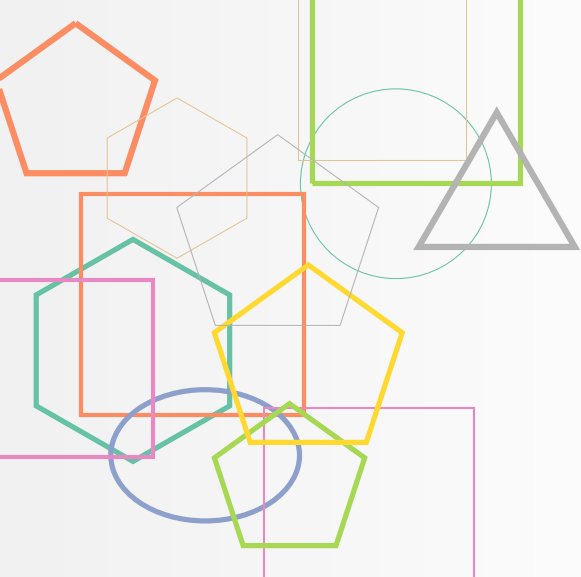[{"shape": "hexagon", "thickness": 2.5, "radius": 0.96, "center": [0.229, 0.392]}, {"shape": "circle", "thickness": 0.5, "radius": 0.82, "center": [0.681, 0.681]}, {"shape": "square", "thickness": 2, "radius": 0.96, "center": [0.331, 0.472]}, {"shape": "pentagon", "thickness": 3, "radius": 0.72, "center": [0.13, 0.815]}, {"shape": "oval", "thickness": 2.5, "radius": 0.81, "center": [0.353, 0.211]}, {"shape": "square", "thickness": 1, "radius": 0.9, "center": [0.635, 0.112]}, {"shape": "square", "thickness": 2, "radius": 0.76, "center": [0.111, 0.361]}, {"shape": "square", "thickness": 2.5, "radius": 0.9, "center": [0.715, 0.861]}, {"shape": "pentagon", "thickness": 2.5, "radius": 0.68, "center": [0.498, 0.164]}, {"shape": "pentagon", "thickness": 2.5, "radius": 0.85, "center": [0.53, 0.371]}, {"shape": "square", "thickness": 0.5, "radius": 0.72, "center": [0.658, 0.867]}, {"shape": "hexagon", "thickness": 0.5, "radius": 0.69, "center": [0.305, 0.691]}, {"shape": "triangle", "thickness": 3, "radius": 0.78, "center": [0.855, 0.649]}, {"shape": "pentagon", "thickness": 0.5, "radius": 0.91, "center": [0.478, 0.583]}]